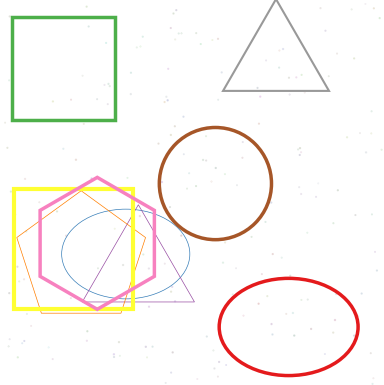[{"shape": "oval", "thickness": 2.5, "radius": 0.9, "center": [0.75, 0.151]}, {"shape": "oval", "thickness": 0.5, "radius": 0.83, "center": [0.327, 0.34]}, {"shape": "square", "thickness": 2.5, "radius": 0.67, "center": [0.166, 0.822]}, {"shape": "triangle", "thickness": 0.5, "radius": 0.84, "center": [0.359, 0.3]}, {"shape": "pentagon", "thickness": 0.5, "radius": 0.88, "center": [0.211, 0.329]}, {"shape": "square", "thickness": 3, "radius": 0.78, "center": [0.191, 0.354]}, {"shape": "circle", "thickness": 2.5, "radius": 0.73, "center": [0.56, 0.523]}, {"shape": "hexagon", "thickness": 2.5, "radius": 0.86, "center": [0.253, 0.368]}, {"shape": "triangle", "thickness": 1.5, "radius": 0.79, "center": [0.717, 0.843]}]